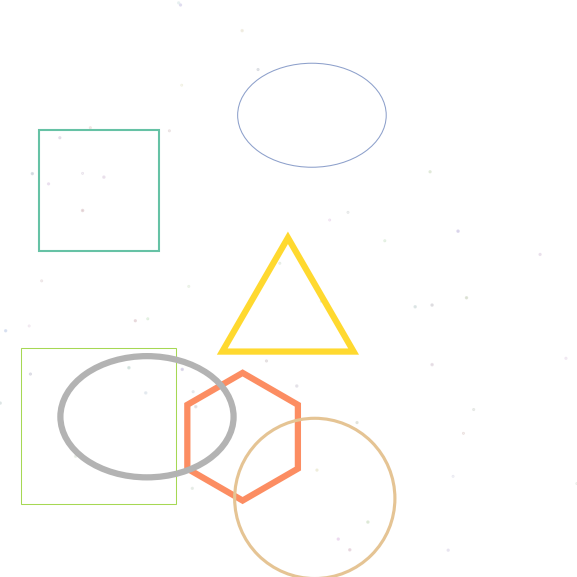[{"shape": "square", "thickness": 1, "radius": 0.52, "center": [0.171, 0.669]}, {"shape": "hexagon", "thickness": 3, "radius": 0.55, "center": [0.42, 0.243]}, {"shape": "oval", "thickness": 0.5, "radius": 0.64, "center": [0.54, 0.8]}, {"shape": "square", "thickness": 0.5, "radius": 0.67, "center": [0.171, 0.261]}, {"shape": "triangle", "thickness": 3, "radius": 0.66, "center": [0.499, 0.456]}, {"shape": "circle", "thickness": 1.5, "radius": 0.69, "center": [0.545, 0.136]}, {"shape": "oval", "thickness": 3, "radius": 0.75, "center": [0.255, 0.277]}]